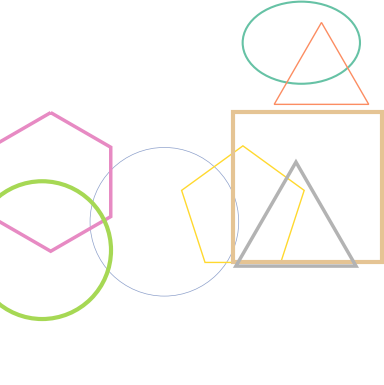[{"shape": "oval", "thickness": 1.5, "radius": 0.76, "center": [0.783, 0.889]}, {"shape": "triangle", "thickness": 1, "radius": 0.71, "center": [0.835, 0.8]}, {"shape": "circle", "thickness": 0.5, "radius": 0.97, "center": [0.427, 0.424]}, {"shape": "hexagon", "thickness": 2.5, "radius": 0.9, "center": [0.132, 0.527]}, {"shape": "circle", "thickness": 3, "radius": 0.89, "center": [0.109, 0.35]}, {"shape": "pentagon", "thickness": 1, "radius": 0.84, "center": [0.631, 0.454]}, {"shape": "square", "thickness": 3, "radius": 0.97, "center": [0.798, 0.514]}, {"shape": "triangle", "thickness": 2.5, "radius": 0.9, "center": [0.769, 0.399]}]